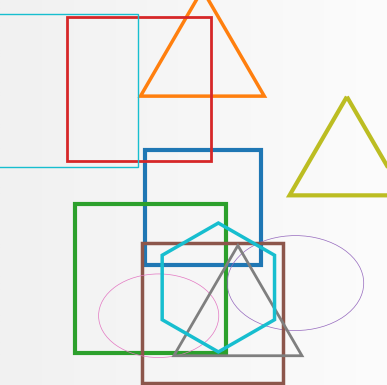[{"shape": "square", "thickness": 3, "radius": 0.75, "center": [0.524, 0.461]}, {"shape": "triangle", "thickness": 2.5, "radius": 0.92, "center": [0.522, 0.843]}, {"shape": "square", "thickness": 3, "radius": 0.97, "center": [0.389, 0.277]}, {"shape": "square", "thickness": 2, "radius": 0.93, "center": [0.359, 0.769]}, {"shape": "oval", "thickness": 0.5, "radius": 0.88, "center": [0.763, 0.265]}, {"shape": "square", "thickness": 2.5, "radius": 0.91, "center": [0.549, 0.187]}, {"shape": "oval", "thickness": 0.5, "radius": 0.78, "center": [0.409, 0.18]}, {"shape": "triangle", "thickness": 2, "radius": 0.95, "center": [0.614, 0.171]}, {"shape": "triangle", "thickness": 3, "radius": 0.85, "center": [0.895, 0.578]}, {"shape": "hexagon", "thickness": 2.5, "radius": 0.84, "center": [0.564, 0.253]}, {"shape": "square", "thickness": 1, "radius": 0.99, "center": [0.158, 0.765]}]